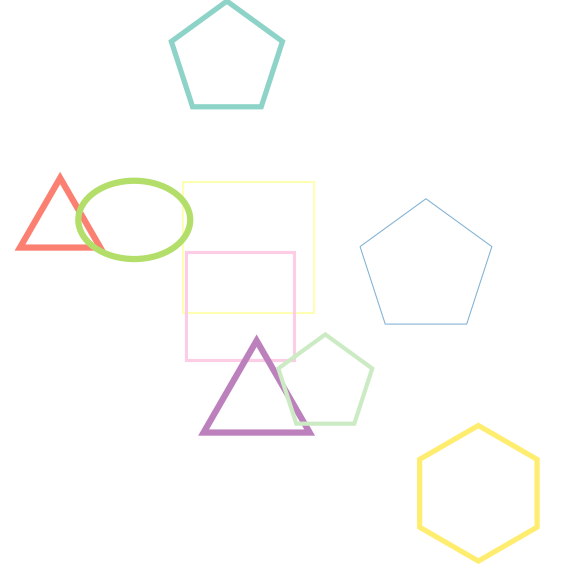[{"shape": "pentagon", "thickness": 2.5, "radius": 0.51, "center": [0.393, 0.896]}, {"shape": "square", "thickness": 1, "radius": 0.57, "center": [0.43, 0.571]}, {"shape": "triangle", "thickness": 3, "radius": 0.4, "center": [0.104, 0.611]}, {"shape": "pentagon", "thickness": 0.5, "radius": 0.6, "center": [0.738, 0.535]}, {"shape": "oval", "thickness": 3, "radius": 0.48, "center": [0.233, 0.618]}, {"shape": "square", "thickness": 1.5, "radius": 0.47, "center": [0.415, 0.47]}, {"shape": "triangle", "thickness": 3, "radius": 0.53, "center": [0.444, 0.303]}, {"shape": "pentagon", "thickness": 2, "radius": 0.43, "center": [0.563, 0.335]}, {"shape": "hexagon", "thickness": 2.5, "radius": 0.59, "center": [0.828, 0.145]}]